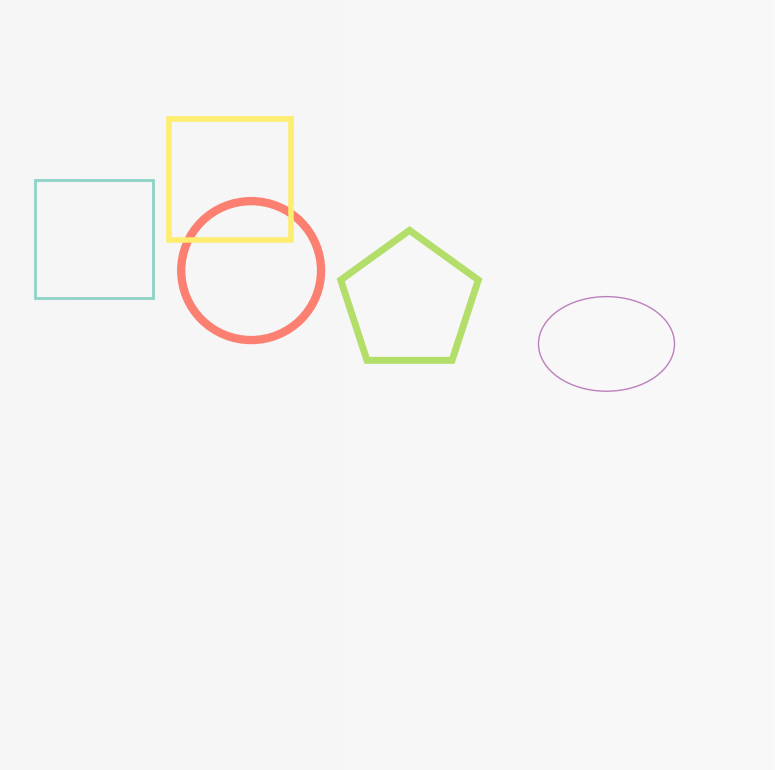[{"shape": "square", "thickness": 1, "radius": 0.38, "center": [0.121, 0.689]}, {"shape": "circle", "thickness": 3, "radius": 0.45, "center": [0.324, 0.649]}, {"shape": "pentagon", "thickness": 2.5, "radius": 0.47, "center": [0.528, 0.608]}, {"shape": "oval", "thickness": 0.5, "radius": 0.44, "center": [0.783, 0.553]}, {"shape": "square", "thickness": 2, "radius": 0.39, "center": [0.297, 0.767]}]